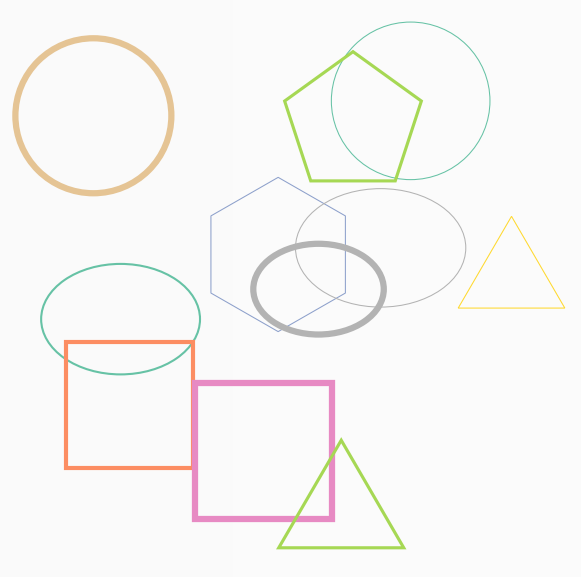[{"shape": "oval", "thickness": 1, "radius": 0.68, "center": [0.207, 0.446]}, {"shape": "circle", "thickness": 0.5, "radius": 0.68, "center": [0.707, 0.825]}, {"shape": "square", "thickness": 2, "radius": 0.54, "center": [0.223, 0.298]}, {"shape": "hexagon", "thickness": 0.5, "radius": 0.67, "center": [0.479, 0.558]}, {"shape": "square", "thickness": 3, "radius": 0.59, "center": [0.454, 0.218]}, {"shape": "pentagon", "thickness": 1.5, "radius": 0.62, "center": [0.607, 0.786]}, {"shape": "triangle", "thickness": 1.5, "radius": 0.62, "center": [0.587, 0.113]}, {"shape": "triangle", "thickness": 0.5, "radius": 0.53, "center": [0.88, 0.519]}, {"shape": "circle", "thickness": 3, "radius": 0.67, "center": [0.161, 0.799]}, {"shape": "oval", "thickness": 3, "radius": 0.56, "center": [0.548, 0.498]}, {"shape": "oval", "thickness": 0.5, "radius": 0.73, "center": [0.655, 0.57]}]